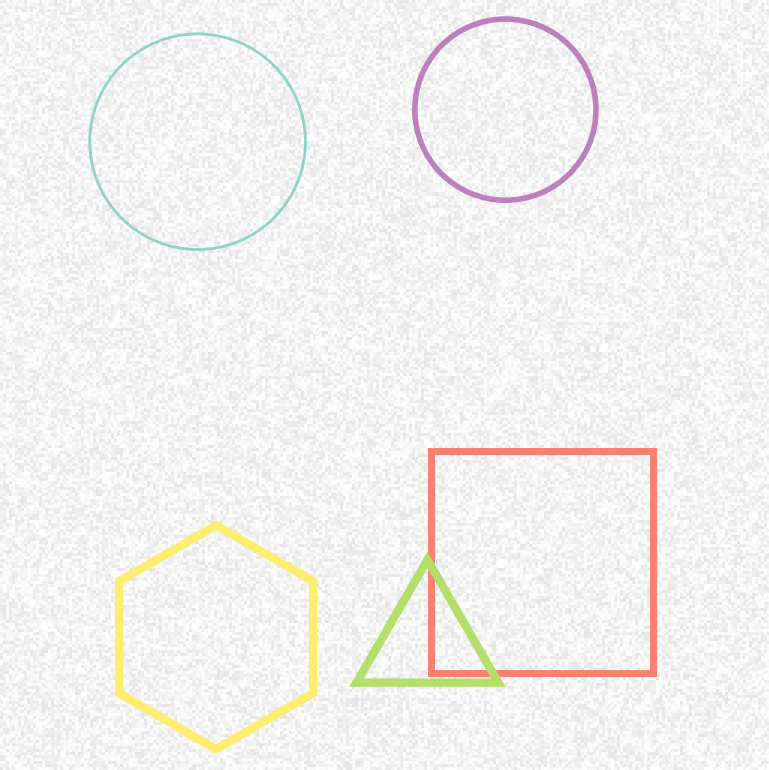[{"shape": "circle", "thickness": 1, "radius": 0.7, "center": [0.257, 0.816]}, {"shape": "square", "thickness": 2.5, "radius": 0.72, "center": [0.703, 0.27]}, {"shape": "triangle", "thickness": 3, "radius": 0.53, "center": [0.555, 0.167]}, {"shape": "circle", "thickness": 2, "radius": 0.59, "center": [0.656, 0.858]}, {"shape": "hexagon", "thickness": 3, "radius": 0.73, "center": [0.281, 0.172]}]